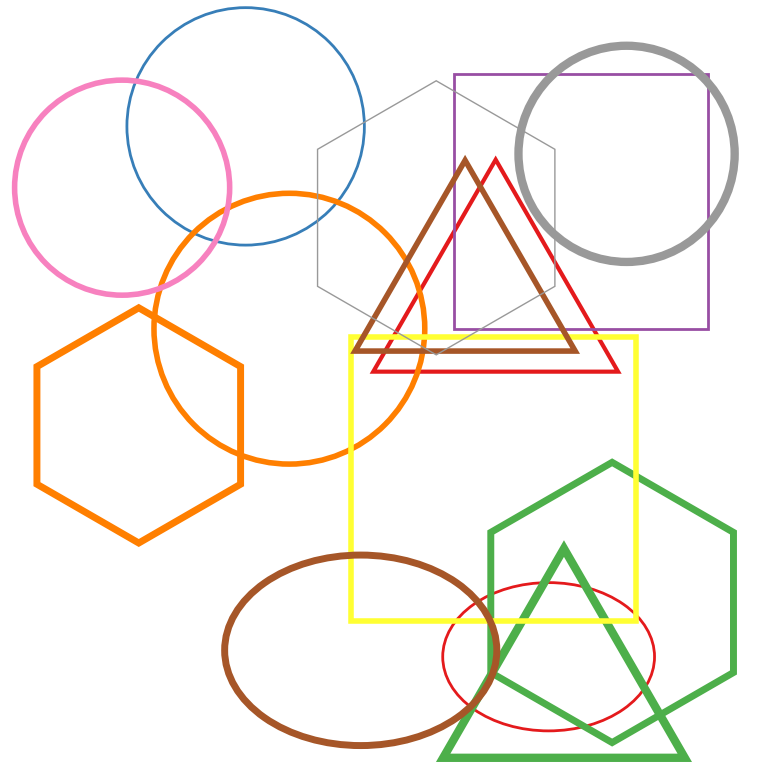[{"shape": "triangle", "thickness": 1.5, "radius": 0.92, "center": [0.644, 0.609]}, {"shape": "oval", "thickness": 1, "radius": 0.69, "center": [0.713, 0.147]}, {"shape": "circle", "thickness": 1, "radius": 0.77, "center": [0.319, 0.836]}, {"shape": "hexagon", "thickness": 2.5, "radius": 0.91, "center": [0.795, 0.218]}, {"shape": "triangle", "thickness": 3, "radius": 0.91, "center": [0.732, 0.106]}, {"shape": "square", "thickness": 1, "radius": 0.83, "center": [0.754, 0.738]}, {"shape": "circle", "thickness": 2, "radius": 0.88, "center": [0.376, 0.573]}, {"shape": "hexagon", "thickness": 2.5, "radius": 0.76, "center": [0.18, 0.448]}, {"shape": "square", "thickness": 2, "radius": 0.92, "center": [0.641, 0.378]}, {"shape": "triangle", "thickness": 2, "radius": 0.83, "center": [0.604, 0.627]}, {"shape": "oval", "thickness": 2.5, "radius": 0.88, "center": [0.468, 0.155]}, {"shape": "circle", "thickness": 2, "radius": 0.7, "center": [0.159, 0.756]}, {"shape": "circle", "thickness": 3, "radius": 0.7, "center": [0.814, 0.8]}, {"shape": "hexagon", "thickness": 0.5, "radius": 0.89, "center": [0.567, 0.717]}]